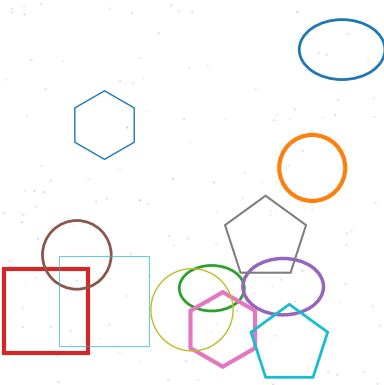[{"shape": "oval", "thickness": 2, "radius": 0.56, "center": [0.889, 0.871]}, {"shape": "hexagon", "thickness": 1, "radius": 0.45, "center": [0.272, 0.675]}, {"shape": "circle", "thickness": 3, "radius": 0.43, "center": [0.811, 0.564]}, {"shape": "oval", "thickness": 2, "radius": 0.42, "center": [0.55, 0.251]}, {"shape": "square", "thickness": 3, "radius": 0.54, "center": [0.121, 0.193]}, {"shape": "oval", "thickness": 2.5, "radius": 0.52, "center": [0.736, 0.255]}, {"shape": "circle", "thickness": 2, "radius": 0.45, "center": [0.2, 0.338]}, {"shape": "hexagon", "thickness": 3, "radius": 0.48, "center": [0.579, 0.144]}, {"shape": "pentagon", "thickness": 1.5, "radius": 0.55, "center": [0.69, 0.381]}, {"shape": "circle", "thickness": 1, "radius": 0.53, "center": [0.499, 0.195]}, {"shape": "pentagon", "thickness": 2, "radius": 0.52, "center": [0.752, 0.105]}, {"shape": "square", "thickness": 0.5, "radius": 0.58, "center": [0.27, 0.219]}]